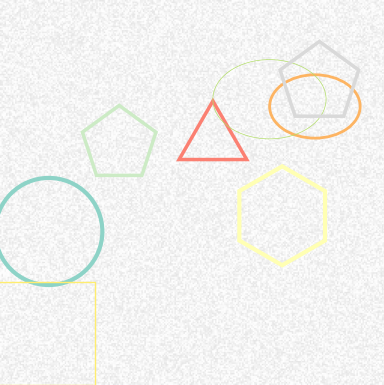[{"shape": "circle", "thickness": 3, "radius": 0.7, "center": [0.127, 0.399]}, {"shape": "hexagon", "thickness": 3, "radius": 0.64, "center": [0.733, 0.439]}, {"shape": "triangle", "thickness": 2.5, "radius": 0.51, "center": [0.553, 0.636]}, {"shape": "oval", "thickness": 2, "radius": 0.59, "center": [0.818, 0.723]}, {"shape": "oval", "thickness": 0.5, "radius": 0.74, "center": [0.7, 0.742]}, {"shape": "pentagon", "thickness": 2.5, "radius": 0.54, "center": [0.83, 0.785]}, {"shape": "pentagon", "thickness": 2.5, "radius": 0.5, "center": [0.31, 0.626]}, {"shape": "square", "thickness": 1, "radius": 0.67, "center": [0.113, 0.134]}]